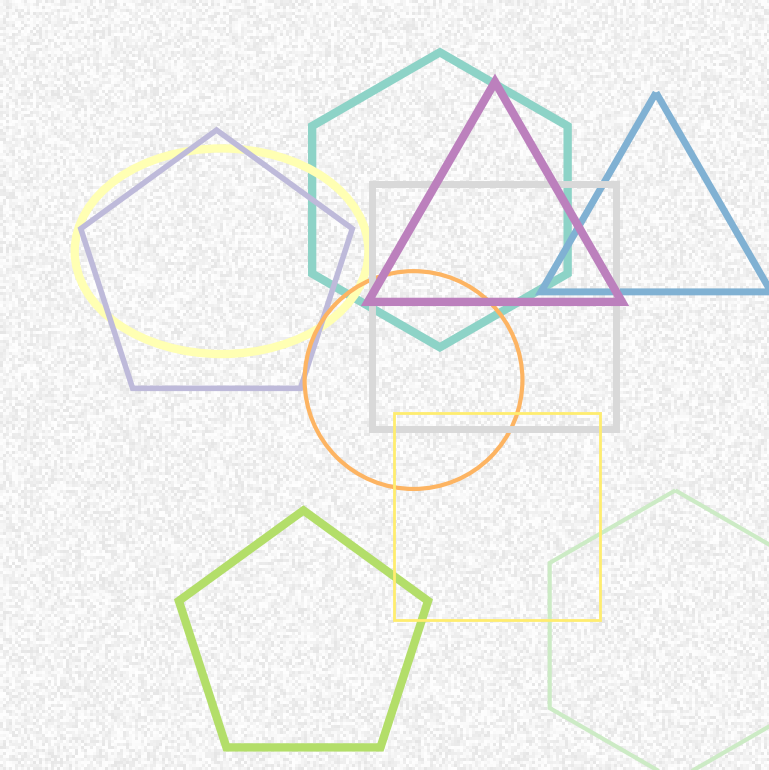[{"shape": "hexagon", "thickness": 3, "radius": 0.96, "center": [0.571, 0.741]}, {"shape": "oval", "thickness": 3, "radius": 0.95, "center": [0.288, 0.674]}, {"shape": "pentagon", "thickness": 2, "radius": 0.93, "center": [0.281, 0.646]}, {"shape": "triangle", "thickness": 2.5, "radius": 0.86, "center": [0.852, 0.707]}, {"shape": "circle", "thickness": 1.5, "radius": 0.71, "center": [0.537, 0.506]}, {"shape": "pentagon", "thickness": 3, "radius": 0.85, "center": [0.394, 0.167]}, {"shape": "square", "thickness": 2.5, "radius": 0.79, "center": [0.642, 0.602]}, {"shape": "triangle", "thickness": 3, "radius": 0.95, "center": [0.643, 0.703]}, {"shape": "hexagon", "thickness": 1.5, "radius": 0.94, "center": [0.877, 0.175]}, {"shape": "square", "thickness": 1, "radius": 0.67, "center": [0.646, 0.329]}]